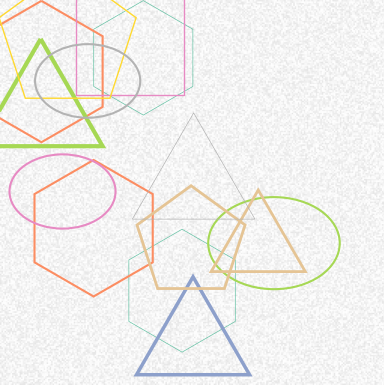[{"shape": "hexagon", "thickness": 0.5, "radius": 0.74, "center": [0.372, 0.85]}, {"shape": "hexagon", "thickness": 0.5, "radius": 0.8, "center": [0.473, 0.245]}, {"shape": "hexagon", "thickness": 1.5, "radius": 0.89, "center": [0.243, 0.407]}, {"shape": "hexagon", "thickness": 1.5, "radius": 0.92, "center": [0.108, 0.814]}, {"shape": "triangle", "thickness": 2.5, "radius": 0.85, "center": [0.501, 0.111]}, {"shape": "square", "thickness": 1, "radius": 0.7, "center": [0.338, 0.894]}, {"shape": "oval", "thickness": 1.5, "radius": 0.69, "center": [0.162, 0.503]}, {"shape": "oval", "thickness": 1.5, "radius": 0.85, "center": [0.712, 0.368]}, {"shape": "triangle", "thickness": 3, "radius": 0.93, "center": [0.106, 0.713]}, {"shape": "pentagon", "thickness": 1, "radius": 0.94, "center": [0.176, 0.896]}, {"shape": "pentagon", "thickness": 2, "radius": 0.74, "center": [0.496, 0.37]}, {"shape": "triangle", "thickness": 2, "radius": 0.71, "center": [0.671, 0.365]}, {"shape": "triangle", "thickness": 0.5, "radius": 0.92, "center": [0.503, 0.523]}, {"shape": "oval", "thickness": 1.5, "radius": 0.68, "center": [0.228, 0.79]}]